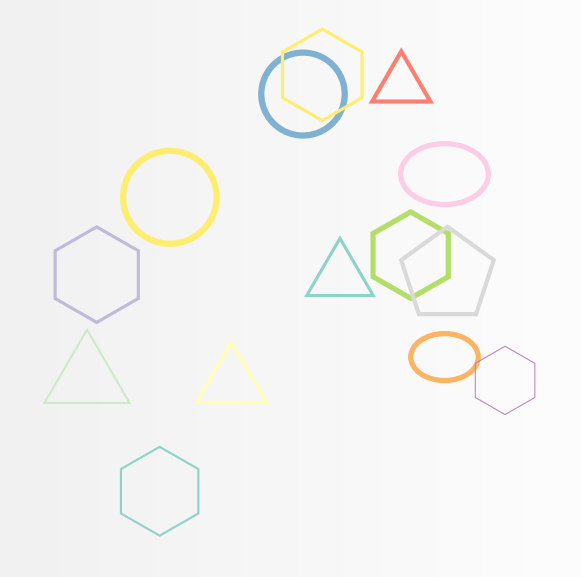[{"shape": "triangle", "thickness": 1.5, "radius": 0.33, "center": [0.585, 0.52]}, {"shape": "hexagon", "thickness": 1, "radius": 0.38, "center": [0.275, 0.148]}, {"shape": "triangle", "thickness": 1.5, "radius": 0.35, "center": [0.398, 0.337]}, {"shape": "hexagon", "thickness": 1.5, "radius": 0.41, "center": [0.166, 0.524]}, {"shape": "triangle", "thickness": 2, "radius": 0.29, "center": [0.69, 0.852]}, {"shape": "circle", "thickness": 3, "radius": 0.36, "center": [0.521, 0.836]}, {"shape": "oval", "thickness": 2.5, "radius": 0.29, "center": [0.765, 0.381]}, {"shape": "hexagon", "thickness": 2.5, "radius": 0.37, "center": [0.707, 0.557]}, {"shape": "oval", "thickness": 2.5, "radius": 0.38, "center": [0.765, 0.698]}, {"shape": "pentagon", "thickness": 2, "radius": 0.42, "center": [0.77, 0.523]}, {"shape": "hexagon", "thickness": 0.5, "radius": 0.3, "center": [0.869, 0.34]}, {"shape": "triangle", "thickness": 1, "radius": 0.42, "center": [0.15, 0.344]}, {"shape": "circle", "thickness": 3, "radius": 0.4, "center": [0.292, 0.658]}, {"shape": "hexagon", "thickness": 1.5, "radius": 0.4, "center": [0.554, 0.87]}]